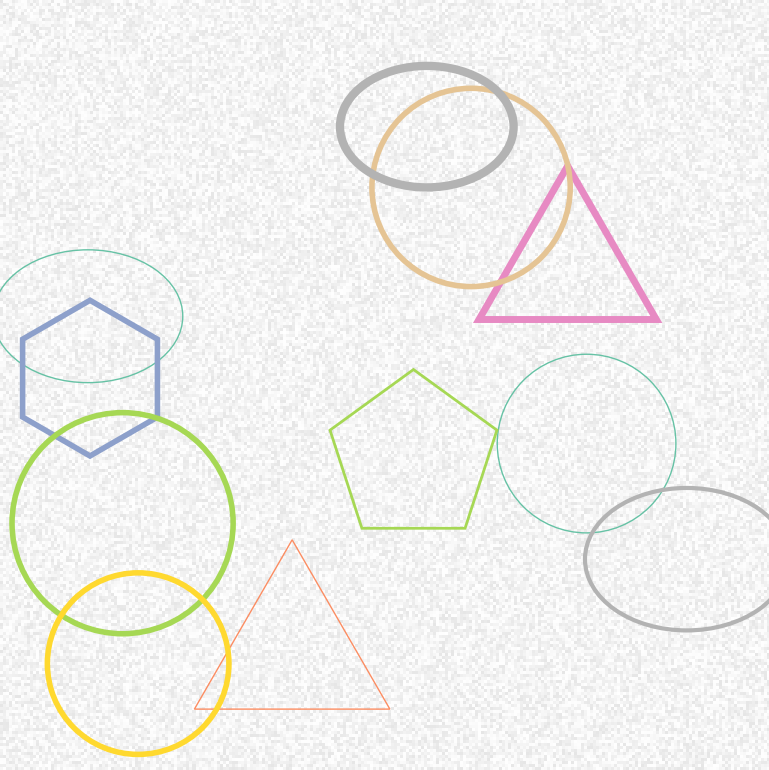[{"shape": "circle", "thickness": 0.5, "radius": 0.58, "center": [0.762, 0.424]}, {"shape": "oval", "thickness": 0.5, "radius": 0.62, "center": [0.114, 0.589]}, {"shape": "triangle", "thickness": 0.5, "radius": 0.73, "center": [0.379, 0.152]}, {"shape": "hexagon", "thickness": 2, "radius": 0.51, "center": [0.117, 0.509]}, {"shape": "triangle", "thickness": 2.5, "radius": 0.66, "center": [0.737, 0.652]}, {"shape": "circle", "thickness": 2, "radius": 0.72, "center": [0.159, 0.321]}, {"shape": "pentagon", "thickness": 1, "radius": 0.57, "center": [0.537, 0.406]}, {"shape": "circle", "thickness": 2, "radius": 0.59, "center": [0.179, 0.138]}, {"shape": "circle", "thickness": 2, "radius": 0.64, "center": [0.612, 0.757]}, {"shape": "oval", "thickness": 1.5, "radius": 0.66, "center": [0.892, 0.274]}, {"shape": "oval", "thickness": 3, "radius": 0.56, "center": [0.554, 0.836]}]